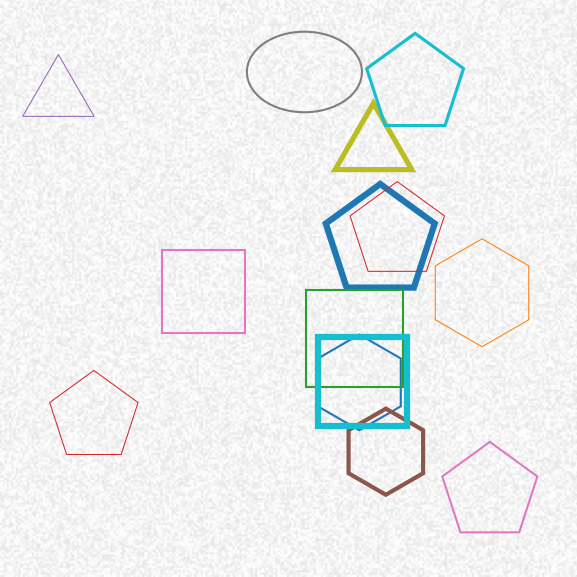[{"shape": "hexagon", "thickness": 1, "radius": 0.41, "center": [0.622, 0.337]}, {"shape": "pentagon", "thickness": 3, "radius": 0.5, "center": [0.658, 0.581]}, {"shape": "hexagon", "thickness": 0.5, "radius": 0.47, "center": [0.835, 0.492]}, {"shape": "square", "thickness": 1, "radius": 0.42, "center": [0.613, 0.413]}, {"shape": "pentagon", "thickness": 0.5, "radius": 0.43, "center": [0.688, 0.599]}, {"shape": "pentagon", "thickness": 0.5, "radius": 0.4, "center": [0.163, 0.277]}, {"shape": "triangle", "thickness": 0.5, "radius": 0.36, "center": [0.101, 0.833]}, {"shape": "hexagon", "thickness": 2, "radius": 0.37, "center": [0.668, 0.217]}, {"shape": "square", "thickness": 1, "radius": 0.36, "center": [0.352, 0.494]}, {"shape": "pentagon", "thickness": 1, "radius": 0.43, "center": [0.848, 0.147]}, {"shape": "oval", "thickness": 1, "radius": 0.5, "center": [0.527, 0.874]}, {"shape": "triangle", "thickness": 2.5, "radius": 0.38, "center": [0.647, 0.744]}, {"shape": "square", "thickness": 3, "radius": 0.38, "center": [0.627, 0.339]}, {"shape": "pentagon", "thickness": 1.5, "radius": 0.44, "center": [0.719, 0.853]}]